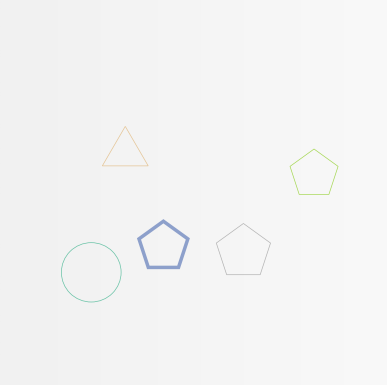[{"shape": "circle", "thickness": 0.5, "radius": 0.39, "center": [0.235, 0.293]}, {"shape": "pentagon", "thickness": 2.5, "radius": 0.33, "center": [0.422, 0.359]}, {"shape": "pentagon", "thickness": 0.5, "radius": 0.33, "center": [0.81, 0.548]}, {"shape": "triangle", "thickness": 0.5, "radius": 0.34, "center": [0.323, 0.603]}, {"shape": "pentagon", "thickness": 0.5, "radius": 0.37, "center": [0.628, 0.346]}]